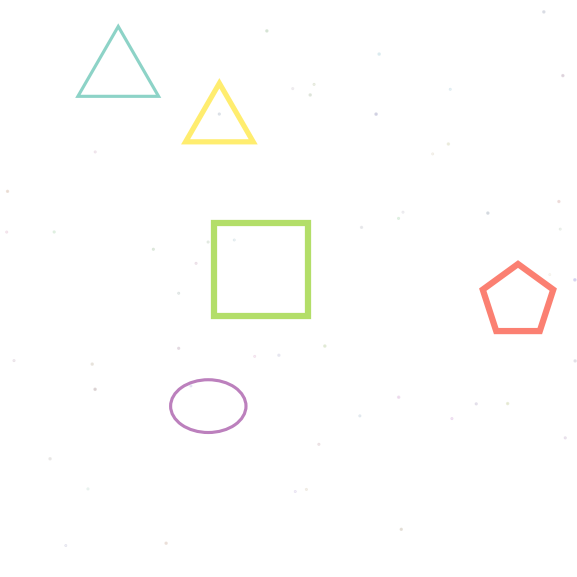[{"shape": "triangle", "thickness": 1.5, "radius": 0.4, "center": [0.205, 0.873]}, {"shape": "pentagon", "thickness": 3, "radius": 0.32, "center": [0.897, 0.478]}, {"shape": "square", "thickness": 3, "radius": 0.4, "center": [0.452, 0.533]}, {"shape": "oval", "thickness": 1.5, "radius": 0.33, "center": [0.361, 0.296]}, {"shape": "triangle", "thickness": 2.5, "radius": 0.34, "center": [0.38, 0.787]}]